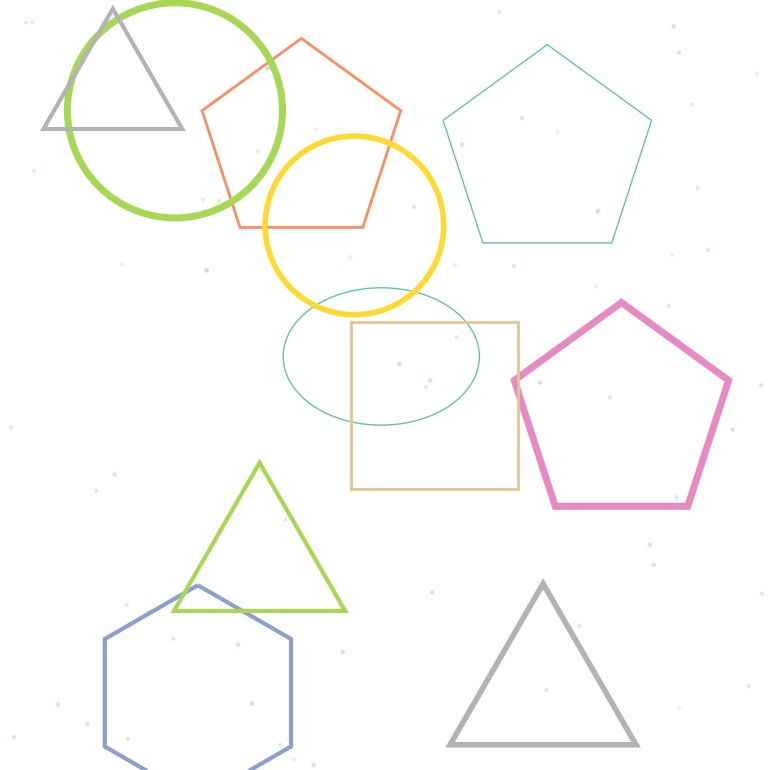[{"shape": "pentagon", "thickness": 0.5, "radius": 0.71, "center": [0.711, 0.8]}, {"shape": "oval", "thickness": 0.5, "radius": 0.64, "center": [0.495, 0.537]}, {"shape": "pentagon", "thickness": 1, "radius": 0.68, "center": [0.391, 0.814]}, {"shape": "hexagon", "thickness": 1.5, "radius": 0.7, "center": [0.257, 0.1]}, {"shape": "pentagon", "thickness": 2.5, "radius": 0.73, "center": [0.807, 0.461]}, {"shape": "triangle", "thickness": 1.5, "radius": 0.64, "center": [0.337, 0.271]}, {"shape": "circle", "thickness": 2.5, "radius": 0.7, "center": [0.227, 0.857]}, {"shape": "circle", "thickness": 2, "radius": 0.58, "center": [0.46, 0.707]}, {"shape": "square", "thickness": 1, "radius": 0.54, "center": [0.564, 0.474]}, {"shape": "triangle", "thickness": 1.5, "radius": 0.52, "center": [0.147, 0.884]}, {"shape": "triangle", "thickness": 2, "radius": 0.7, "center": [0.705, 0.102]}]